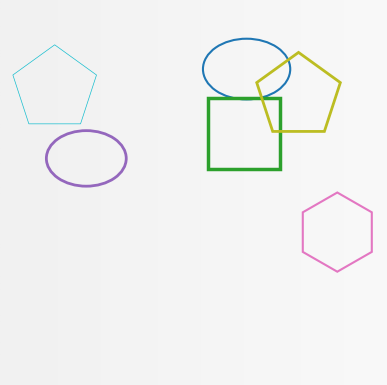[{"shape": "oval", "thickness": 1.5, "radius": 0.56, "center": [0.636, 0.821]}, {"shape": "square", "thickness": 2.5, "radius": 0.47, "center": [0.63, 0.653]}, {"shape": "oval", "thickness": 2, "radius": 0.52, "center": [0.223, 0.589]}, {"shape": "hexagon", "thickness": 1.5, "radius": 0.51, "center": [0.87, 0.397]}, {"shape": "pentagon", "thickness": 2, "radius": 0.57, "center": [0.77, 0.75]}, {"shape": "pentagon", "thickness": 0.5, "radius": 0.57, "center": [0.141, 0.77]}]